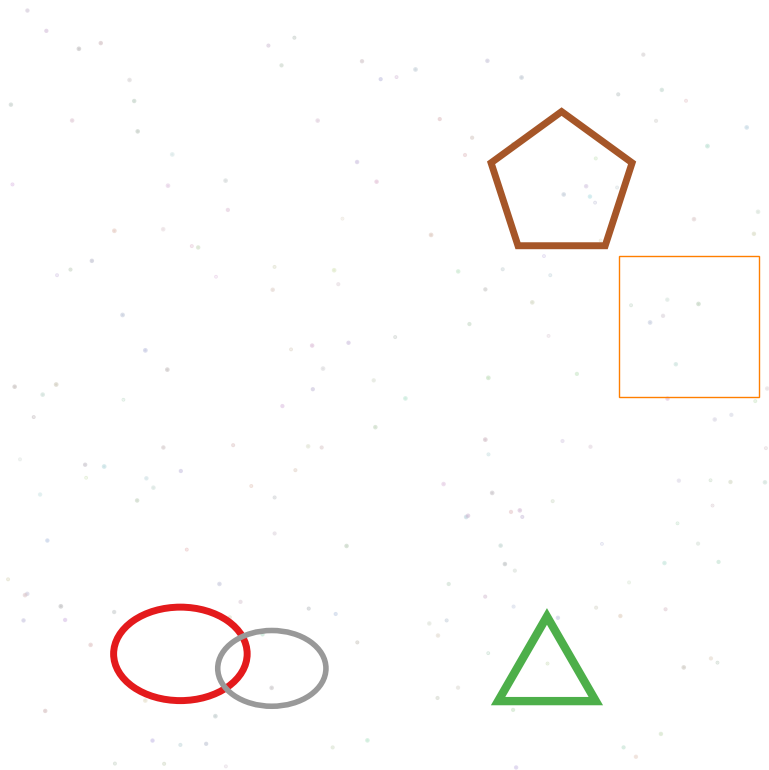[{"shape": "oval", "thickness": 2.5, "radius": 0.43, "center": [0.234, 0.151]}, {"shape": "triangle", "thickness": 3, "radius": 0.37, "center": [0.71, 0.126]}, {"shape": "square", "thickness": 0.5, "radius": 0.46, "center": [0.895, 0.576]}, {"shape": "pentagon", "thickness": 2.5, "radius": 0.48, "center": [0.729, 0.759]}, {"shape": "oval", "thickness": 2, "radius": 0.35, "center": [0.353, 0.132]}]